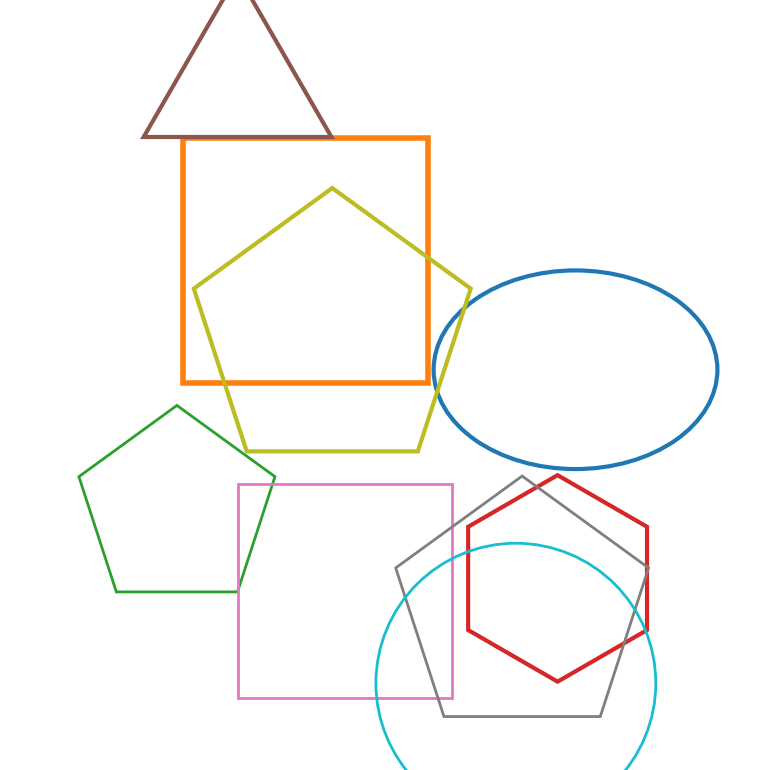[{"shape": "oval", "thickness": 1.5, "radius": 0.92, "center": [0.747, 0.52]}, {"shape": "square", "thickness": 2, "radius": 0.8, "center": [0.397, 0.661]}, {"shape": "pentagon", "thickness": 1, "radius": 0.67, "center": [0.23, 0.34]}, {"shape": "hexagon", "thickness": 1.5, "radius": 0.67, "center": [0.724, 0.249]}, {"shape": "triangle", "thickness": 1.5, "radius": 0.7, "center": [0.309, 0.892]}, {"shape": "square", "thickness": 1, "radius": 0.69, "center": [0.448, 0.232]}, {"shape": "pentagon", "thickness": 1, "radius": 0.86, "center": [0.678, 0.209]}, {"shape": "pentagon", "thickness": 1.5, "radius": 0.95, "center": [0.432, 0.567]}, {"shape": "circle", "thickness": 1, "radius": 0.91, "center": [0.67, 0.113]}]